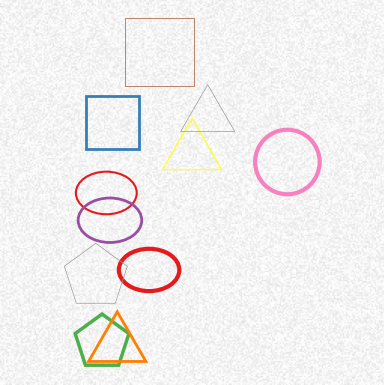[{"shape": "oval", "thickness": 1.5, "radius": 0.4, "center": [0.276, 0.499]}, {"shape": "oval", "thickness": 3, "radius": 0.39, "center": [0.387, 0.299]}, {"shape": "square", "thickness": 2, "radius": 0.34, "center": [0.292, 0.682]}, {"shape": "pentagon", "thickness": 2.5, "radius": 0.37, "center": [0.265, 0.111]}, {"shape": "oval", "thickness": 2, "radius": 0.41, "center": [0.286, 0.428]}, {"shape": "triangle", "thickness": 2, "radius": 0.43, "center": [0.305, 0.104]}, {"shape": "triangle", "thickness": 1, "radius": 0.44, "center": [0.499, 0.604]}, {"shape": "square", "thickness": 0.5, "radius": 0.44, "center": [0.414, 0.865]}, {"shape": "circle", "thickness": 3, "radius": 0.42, "center": [0.746, 0.579]}, {"shape": "triangle", "thickness": 0.5, "radius": 0.41, "center": [0.539, 0.699]}, {"shape": "pentagon", "thickness": 0.5, "radius": 0.43, "center": [0.249, 0.282]}]